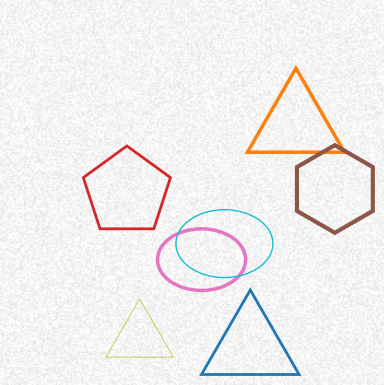[{"shape": "triangle", "thickness": 2, "radius": 0.73, "center": [0.65, 0.1]}, {"shape": "triangle", "thickness": 2.5, "radius": 0.73, "center": [0.769, 0.677]}, {"shape": "pentagon", "thickness": 2, "radius": 0.59, "center": [0.33, 0.502]}, {"shape": "hexagon", "thickness": 3, "radius": 0.57, "center": [0.87, 0.509]}, {"shape": "oval", "thickness": 2.5, "radius": 0.57, "center": [0.524, 0.326]}, {"shape": "triangle", "thickness": 0.5, "radius": 0.51, "center": [0.363, 0.123]}, {"shape": "oval", "thickness": 1, "radius": 0.63, "center": [0.583, 0.367]}]